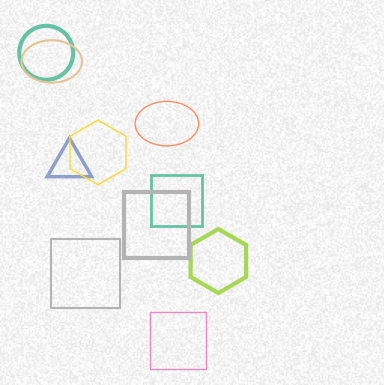[{"shape": "circle", "thickness": 3, "radius": 0.35, "center": [0.12, 0.863]}, {"shape": "square", "thickness": 2, "radius": 0.34, "center": [0.459, 0.479]}, {"shape": "oval", "thickness": 1, "radius": 0.41, "center": [0.434, 0.679]}, {"shape": "triangle", "thickness": 2.5, "radius": 0.33, "center": [0.18, 0.575]}, {"shape": "square", "thickness": 1, "radius": 0.37, "center": [0.462, 0.115]}, {"shape": "hexagon", "thickness": 3, "radius": 0.42, "center": [0.567, 0.322]}, {"shape": "hexagon", "thickness": 1, "radius": 0.42, "center": [0.255, 0.604]}, {"shape": "oval", "thickness": 1.5, "radius": 0.39, "center": [0.134, 0.84]}, {"shape": "square", "thickness": 1.5, "radius": 0.45, "center": [0.222, 0.29]}, {"shape": "square", "thickness": 3, "radius": 0.43, "center": [0.407, 0.415]}]